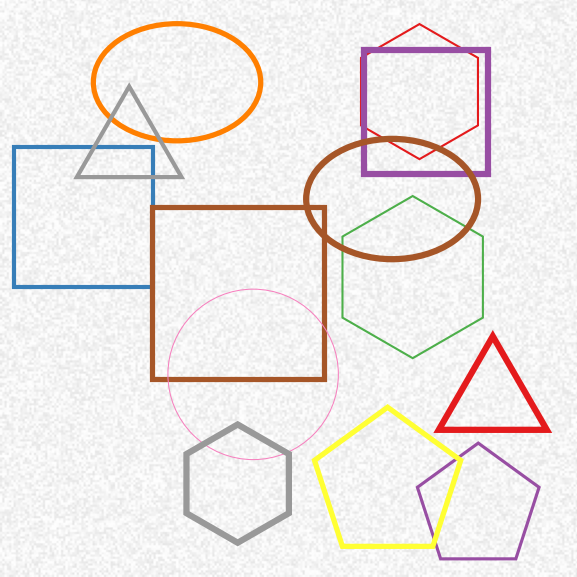[{"shape": "hexagon", "thickness": 1, "radius": 0.58, "center": [0.726, 0.84]}, {"shape": "triangle", "thickness": 3, "radius": 0.54, "center": [0.853, 0.309]}, {"shape": "square", "thickness": 2, "radius": 0.6, "center": [0.145, 0.623]}, {"shape": "hexagon", "thickness": 1, "radius": 0.7, "center": [0.715, 0.519]}, {"shape": "pentagon", "thickness": 1.5, "radius": 0.55, "center": [0.828, 0.121]}, {"shape": "square", "thickness": 3, "radius": 0.54, "center": [0.737, 0.805]}, {"shape": "oval", "thickness": 2.5, "radius": 0.72, "center": [0.307, 0.857]}, {"shape": "pentagon", "thickness": 2.5, "radius": 0.67, "center": [0.671, 0.161]}, {"shape": "square", "thickness": 2.5, "radius": 0.74, "center": [0.412, 0.491]}, {"shape": "oval", "thickness": 3, "radius": 0.74, "center": [0.679, 0.654]}, {"shape": "circle", "thickness": 0.5, "radius": 0.74, "center": [0.438, 0.351]}, {"shape": "triangle", "thickness": 2, "radius": 0.52, "center": [0.224, 0.745]}, {"shape": "hexagon", "thickness": 3, "radius": 0.51, "center": [0.412, 0.162]}]